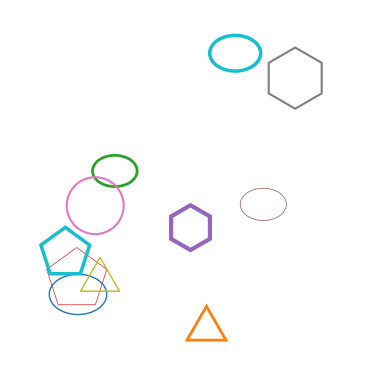[{"shape": "oval", "thickness": 1, "radius": 0.37, "center": [0.203, 0.235]}, {"shape": "triangle", "thickness": 2, "radius": 0.29, "center": [0.536, 0.146]}, {"shape": "oval", "thickness": 2, "radius": 0.29, "center": [0.298, 0.556]}, {"shape": "pentagon", "thickness": 0.5, "radius": 0.41, "center": [0.199, 0.275]}, {"shape": "hexagon", "thickness": 3, "radius": 0.29, "center": [0.495, 0.409]}, {"shape": "oval", "thickness": 0.5, "radius": 0.3, "center": [0.684, 0.469]}, {"shape": "circle", "thickness": 1.5, "radius": 0.37, "center": [0.247, 0.466]}, {"shape": "hexagon", "thickness": 1.5, "radius": 0.4, "center": [0.767, 0.797]}, {"shape": "triangle", "thickness": 1, "radius": 0.29, "center": [0.26, 0.273]}, {"shape": "pentagon", "thickness": 2.5, "radius": 0.33, "center": [0.17, 0.343]}, {"shape": "oval", "thickness": 2.5, "radius": 0.33, "center": [0.611, 0.862]}]